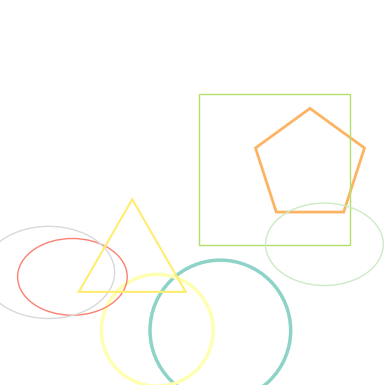[{"shape": "circle", "thickness": 2.5, "radius": 0.91, "center": [0.572, 0.142]}, {"shape": "circle", "thickness": 2.5, "radius": 0.73, "center": [0.408, 0.142]}, {"shape": "oval", "thickness": 1, "radius": 0.71, "center": [0.188, 0.281]}, {"shape": "pentagon", "thickness": 2, "radius": 0.74, "center": [0.805, 0.57]}, {"shape": "square", "thickness": 1, "radius": 0.98, "center": [0.713, 0.559]}, {"shape": "oval", "thickness": 1, "radius": 0.86, "center": [0.127, 0.292]}, {"shape": "oval", "thickness": 1, "radius": 0.76, "center": [0.843, 0.365]}, {"shape": "triangle", "thickness": 1.5, "radius": 0.8, "center": [0.343, 0.322]}]